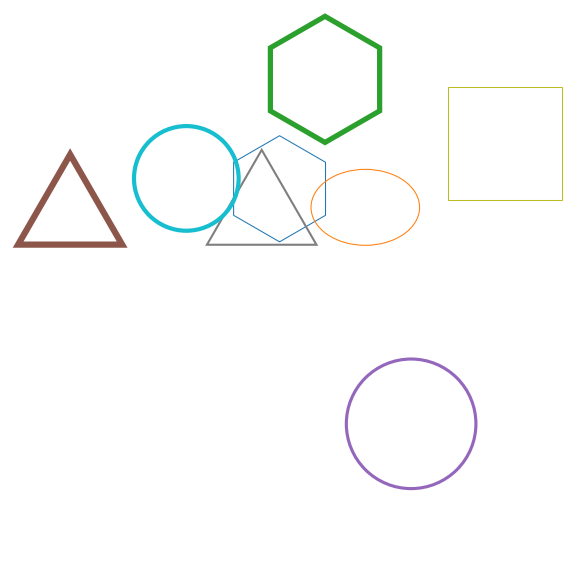[{"shape": "hexagon", "thickness": 0.5, "radius": 0.46, "center": [0.484, 0.672]}, {"shape": "oval", "thickness": 0.5, "radius": 0.47, "center": [0.633, 0.64]}, {"shape": "hexagon", "thickness": 2.5, "radius": 0.55, "center": [0.563, 0.862]}, {"shape": "circle", "thickness": 1.5, "radius": 0.56, "center": [0.712, 0.265]}, {"shape": "triangle", "thickness": 3, "radius": 0.52, "center": [0.121, 0.628]}, {"shape": "triangle", "thickness": 1, "radius": 0.55, "center": [0.453, 0.63]}, {"shape": "square", "thickness": 0.5, "radius": 0.49, "center": [0.874, 0.75]}, {"shape": "circle", "thickness": 2, "radius": 0.45, "center": [0.323, 0.69]}]